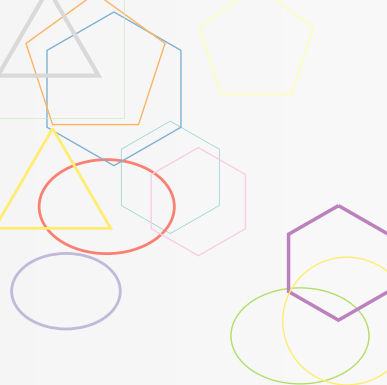[{"shape": "hexagon", "thickness": 0.5, "radius": 0.73, "center": [0.439, 0.539]}, {"shape": "pentagon", "thickness": 1, "radius": 0.77, "center": [0.662, 0.881]}, {"shape": "oval", "thickness": 2, "radius": 0.7, "center": [0.17, 0.244]}, {"shape": "oval", "thickness": 2, "radius": 0.87, "center": [0.275, 0.463]}, {"shape": "hexagon", "thickness": 1, "radius": 1.0, "center": [0.294, 0.769]}, {"shape": "pentagon", "thickness": 1, "radius": 0.94, "center": [0.247, 0.829]}, {"shape": "oval", "thickness": 1, "radius": 0.89, "center": [0.774, 0.128]}, {"shape": "hexagon", "thickness": 1, "radius": 0.7, "center": [0.512, 0.476]}, {"shape": "triangle", "thickness": 3, "radius": 0.75, "center": [0.125, 0.879]}, {"shape": "hexagon", "thickness": 2.5, "radius": 0.74, "center": [0.873, 0.317]}, {"shape": "square", "thickness": 0.5, "radius": 0.95, "center": [0.131, 0.882]}, {"shape": "triangle", "thickness": 2, "radius": 0.87, "center": [0.136, 0.493]}, {"shape": "circle", "thickness": 1, "radius": 0.83, "center": [0.896, 0.166]}]